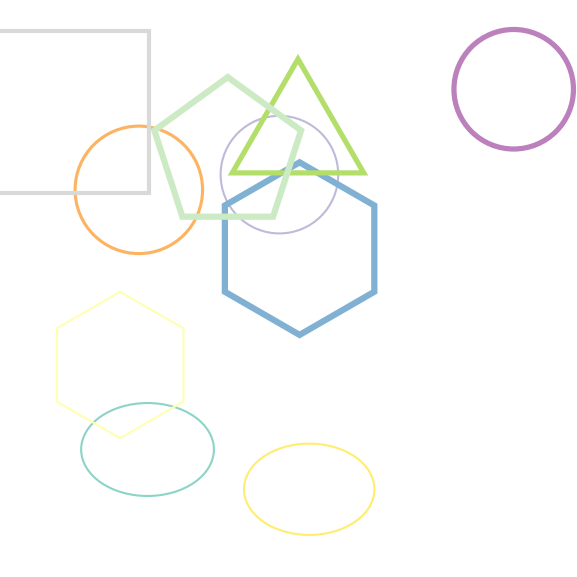[{"shape": "oval", "thickness": 1, "radius": 0.57, "center": [0.255, 0.221]}, {"shape": "hexagon", "thickness": 1, "radius": 0.63, "center": [0.208, 0.367]}, {"shape": "circle", "thickness": 1, "radius": 0.51, "center": [0.484, 0.697]}, {"shape": "hexagon", "thickness": 3, "radius": 0.75, "center": [0.519, 0.569]}, {"shape": "circle", "thickness": 1.5, "radius": 0.55, "center": [0.24, 0.67]}, {"shape": "triangle", "thickness": 2.5, "radius": 0.66, "center": [0.516, 0.765]}, {"shape": "square", "thickness": 2, "radius": 0.7, "center": [0.118, 0.805]}, {"shape": "circle", "thickness": 2.5, "radius": 0.52, "center": [0.89, 0.845]}, {"shape": "pentagon", "thickness": 3, "radius": 0.67, "center": [0.394, 0.732]}, {"shape": "oval", "thickness": 1, "radius": 0.56, "center": [0.535, 0.152]}]